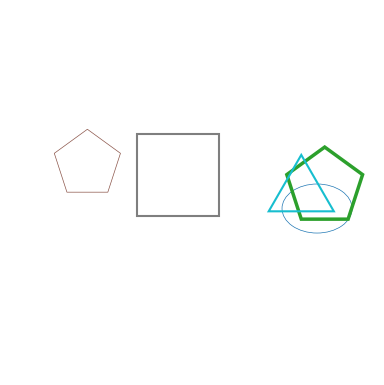[{"shape": "oval", "thickness": 0.5, "radius": 0.45, "center": [0.824, 0.458]}, {"shape": "pentagon", "thickness": 2.5, "radius": 0.52, "center": [0.843, 0.514]}, {"shape": "pentagon", "thickness": 0.5, "radius": 0.45, "center": [0.227, 0.574]}, {"shape": "square", "thickness": 1.5, "radius": 0.53, "center": [0.463, 0.546]}, {"shape": "triangle", "thickness": 1.5, "radius": 0.49, "center": [0.783, 0.5]}]